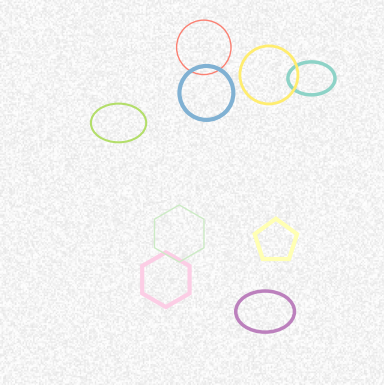[{"shape": "oval", "thickness": 2.5, "radius": 0.31, "center": [0.809, 0.796]}, {"shape": "pentagon", "thickness": 3, "radius": 0.29, "center": [0.717, 0.374]}, {"shape": "circle", "thickness": 1, "radius": 0.35, "center": [0.529, 0.877]}, {"shape": "circle", "thickness": 3, "radius": 0.35, "center": [0.536, 0.759]}, {"shape": "oval", "thickness": 1.5, "radius": 0.36, "center": [0.308, 0.681]}, {"shape": "hexagon", "thickness": 3, "radius": 0.36, "center": [0.431, 0.274]}, {"shape": "oval", "thickness": 2.5, "radius": 0.38, "center": [0.689, 0.191]}, {"shape": "hexagon", "thickness": 1, "radius": 0.37, "center": [0.466, 0.394]}, {"shape": "circle", "thickness": 2, "radius": 0.38, "center": [0.698, 0.805]}]